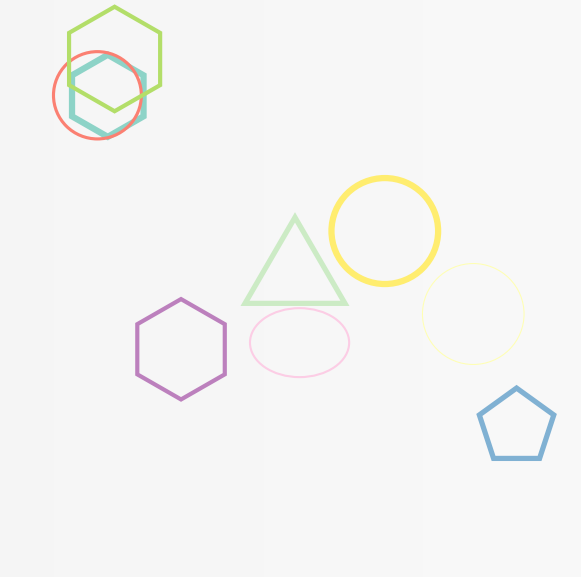[{"shape": "hexagon", "thickness": 3, "radius": 0.36, "center": [0.185, 0.833]}, {"shape": "circle", "thickness": 0.5, "radius": 0.44, "center": [0.814, 0.455]}, {"shape": "circle", "thickness": 1.5, "radius": 0.38, "center": [0.168, 0.834]}, {"shape": "pentagon", "thickness": 2.5, "radius": 0.34, "center": [0.889, 0.26]}, {"shape": "hexagon", "thickness": 2, "radius": 0.45, "center": [0.197, 0.897]}, {"shape": "oval", "thickness": 1, "radius": 0.43, "center": [0.515, 0.406]}, {"shape": "hexagon", "thickness": 2, "radius": 0.43, "center": [0.311, 0.394]}, {"shape": "triangle", "thickness": 2.5, "radius": 0.5, "center": [0.508, 0.523]}, {"shape": "circle", "thickness": 3, "radius": 0.46, "center": [0.662, 0.599]}]